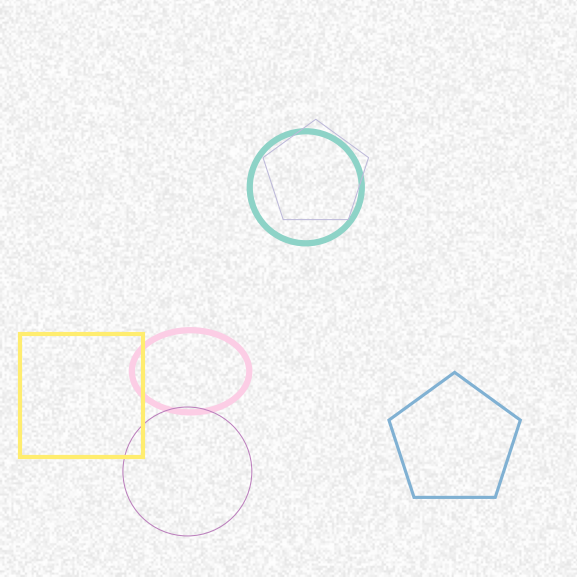[{"shape": "circle", "thickness": 3, "radius": 0.49, "center": [0.529, 0.675]}, {"shape": "pentagon", "thickness": 0.5, "radius": 0.48, "center": [0.547, 0.697]}, {"shape": "pentagon", "thickness": 1.5, "radius": 0.6, "center": [0.787, 0.235]}, {"shape": "oval", "thickness": 3, "radius": 0.51, "center": [0.33, 0.356]}, {"shape": "circle", "thickness": 0.5, "radius": 0.56, "center": [0.324, 0.183]}, {"shape": "square", "thickness": 2, "radius": 0.53, "center": [0.141, 0.315]}]